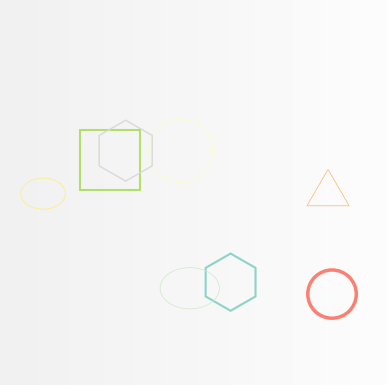[{"shape": "hexagon", "thickness": 1.5, "radius": 0.37, "center": [0.595, 0.267]}, {"shape": "circle", "thickness": 0.5, "radius": 0.41, "center": [0.466, 0.609]}, {"shape": "circle", "thickness": 2.5, "radius": 0.31, "center": [0.857, 0.236]}, {"shape": "triangle", "thickness": 0.5, "radius": 0.31, "center": [0.847, 0.497]}, {"shape": "square", "thickness": 1.5, "radius": 0.39, "center": [0.284, 0.584]}, {"shape": "hexagon", "thickness": 1, "radius": 0.4, "center": [0.324, 0.609]}, {"shape": "oval", "thickness": 0.5, "radius": 0.38, "center": [0.49, 0.251]}, {"shape": "oval", "thickness": 0.5, "radius": 0.29, "center": [0.111, 0.497]}]